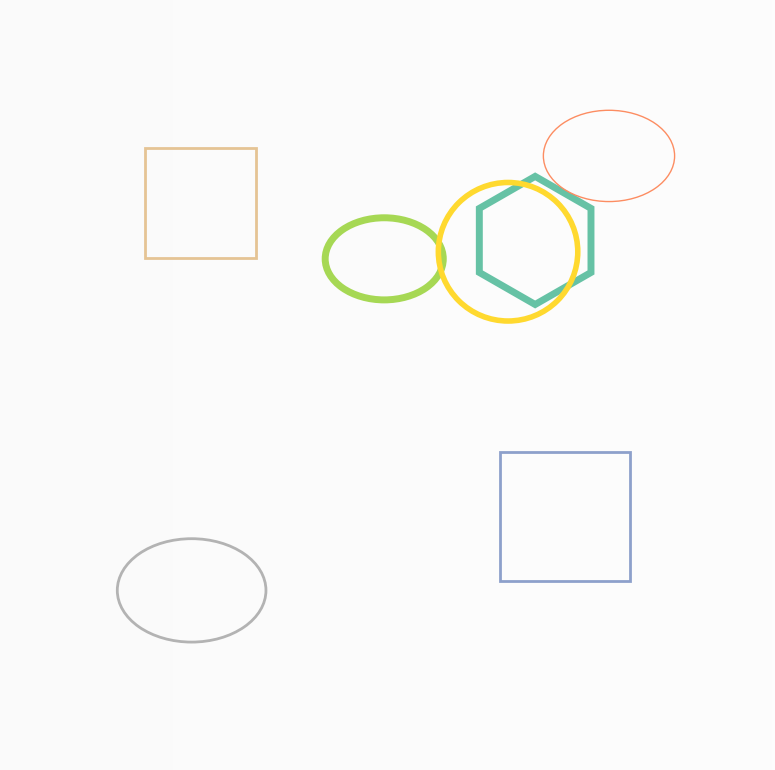[{"shape": "hexagon", "thickness": 2.5, "radius": 0.42, "center": [0.691, 0.688]}, {"shape": "oval", "thickness": 0.5, "radius": 0.42, "center": [0.786, 0.798]}, {"shape": "square", "thickness": 1, "radius": 0.42, "center": [0.729, 0.329]}, {"shape": "oval", "thickness": 2.5, "radius": 0.38, "center": [0.496, 0.664]}, {"shape": "circle", "thickness": 2, "radius": 0.45, "center": [0.656, 0.673]}, {"shape": "square", "thickness": 1, "radius": 0.36, "center": [0.259, 0.736]}, {"shape": "oval", "thickness": 1, "radius": 0.48, "center": [0.247, 0.233]}]